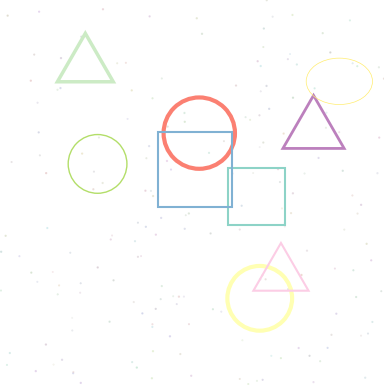[{"shape": "square", "thickness": 1.5, "radius": 0.37, "center": [0.666, 0.49]}, {"shape": "circle", "thickness": 3, "radius": 0.42, "center": [0.675, 0.225]}, {"shape": "circle", "thickness": 3, "radius": 0.46, "center": [0.518, 0.654]}, {"shape": "square", "thickness": 1.5, "radius": 0.48, "center": [0.506, 0.56]}, {"shape": "circle", "thickness": 1, "radius": 0.38, "center": [0.253, 0.574]}, {"shape": "triangle", "thickness": 1.5, "radius": 0.41, "center": [0.73, 0.286]}, {"shape": "triangle", "thickness": 2, "radius": 0.46, "center": [0.814, 0.66]}, {"shape": "triangle", "thickness": 2.5, "radius": 0.42, "center": [0.222, 0.83]}, {"shape": "oval", "thickness": 0.5, "radius": 0.43, "center": [0.881, 0.789]}]